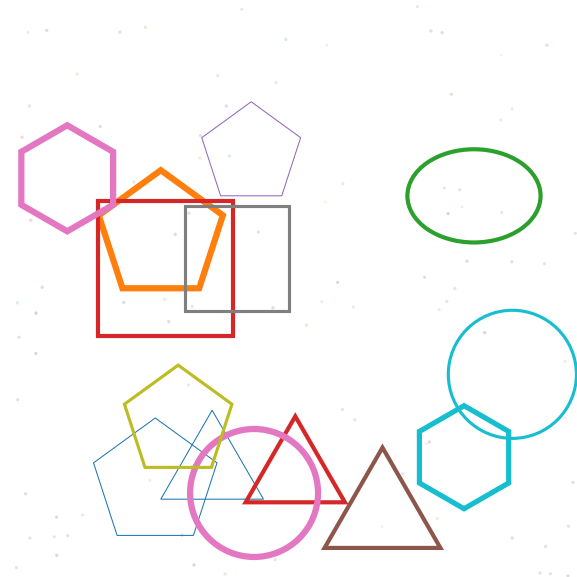[{"shape": "pentagon", "thickness": 0.5, "radius": 0.56, "center": [0.269, 0.163]}, {"shape": "triangle", "thickness": 0.5, "radius": 0.51, "center": [0.367, 0.186]}, {"shape": "pentagon", "thickness": 3, "radius": 0.56, "center": [0.278, 0.591]}, {"shape": "oval", "thickness": 2, "radius": 0.58, "center": [0.821, 0.66]}, {"shape": "triangle", "thickness": 2, "radius": 0.5, "center": [0.511, 0.179]}, {"shape": "square", "thickness": 2, "radius": 0.58, "center": [0.286, 0.535]}, {"shape": "pentagon", "thickness": 0.5, "radius": 0.45, "center": [0.435, 0.733]}, {"shape": "triangle", "thickness": 2, "radius": 0.58, "center": [0.662, 0.108]}, {"shape": "circle", "thickness": 3, "radius": 0.55, "center": [0.44, 0.145]}, {"shape": "hexagon", "thickness": 3, "radius": 0.46, "center": [0.116, 0.69]}, {"shape": "square", "thickness": 1.5, "radius": 0.45, "center": [0.411, 0.551]}, {"shape": "pentagon", "thickness": 1.5, "radius": 0.49, "center": [0.309, 0.269]}, {"shape": "circle", "thickness": 1.5, "radius": 0.55, "center": [0.887, 0.351]}, {"shape": "hexagon", "thickness": 2.5, "radius": 0.45, "center": [0.804, 0.207]}]